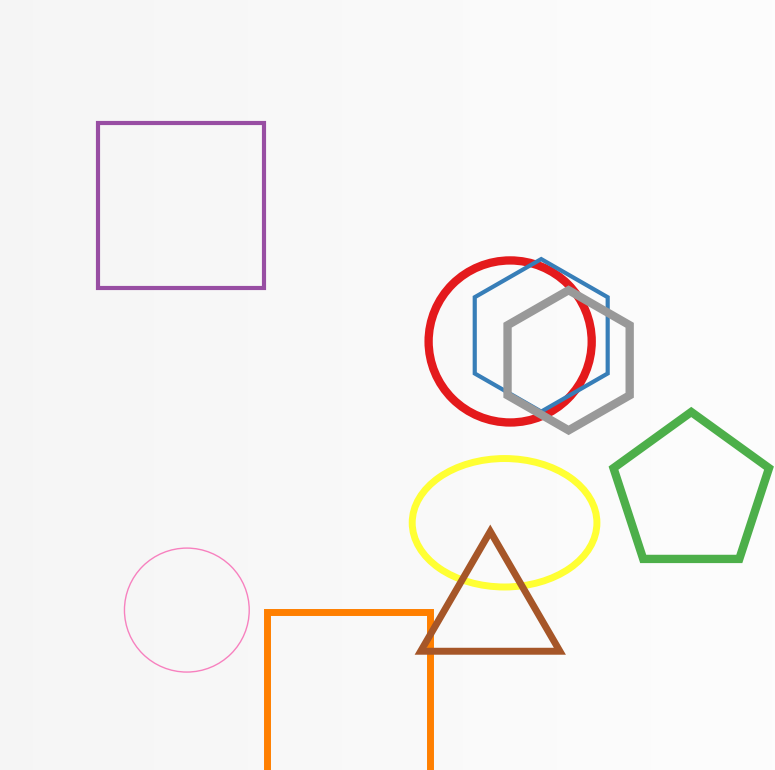[{"shape": "circle", "thickness": 3, "radius": 0.53, "center": [0.658, 0.557]}, {"shape": "hexagon", "thickness": 1.5, "radius": 0.5, "center": [0.698, 0.564]}, {"shape": "pentagon", "thickness": 3, "radius": 0.53, "center": [0.892, 0.359]}, {"shape": "square", "thickness": 1.5, "radius": 0.53, "center": [0.233, 0.733]}, {"shape": "square", "thickness": 2.5, "radius": 0.52, "center": [0.45, 0.101]}, {"shape": "oval", "thickness": 2.5, "radius": 0.6, "center": [0.651, 0.321]}, {"shape": "triangle", "thickness": 2.5, "radius": 0.52, "center": [0.633, 0.206]}, {"shape": "circle", "thickness": 0.5, "radius": 0.4, "center": [0.241, 0.208]}, {"shape": "hexagon", "thickness": 3, "radius": 0.45, "center": [0.734, 0.532]}]